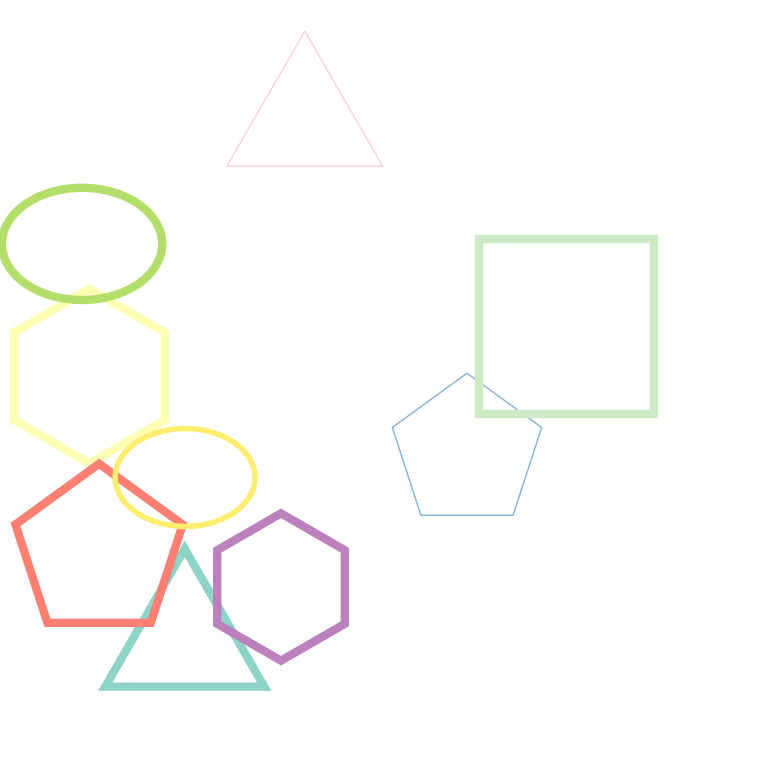[{"shape": "triangle", "thickness": 3, "radius": 0.6, "center": [0.24, 0.168]}, {"shape": "hexagon", "thickness": 3, "radius": 0.57, "center": [0.116, 0.511]}, {"shape": "pentagon", "thickness": 3, "radius": 0.57, "center": [0.129, 0.284]}, {"shape": "pentagon", "thickness": 0.5, "radius": 0.51, "center": [0.606, 0.413]}, {"shape": "oval", "thickness": 3, "radius": 0.52, "center": [0.107, 0.683]}, {"shape": "triangle", "thickness": 0.5, "radius": 0.58, "center": [0.396, 0.843]}, {"shape": "hexagon", "thickness": 3, "radius": 0.48, "center": [0.365, 0.238]}, {"shape": "square", "thickness": 3, "radius": 0.57, "center": [0.736, 0.576]}, {"shape": "oval", "thickness": 2, "radius": 0.45, "center": [0.24, 0.38]}]